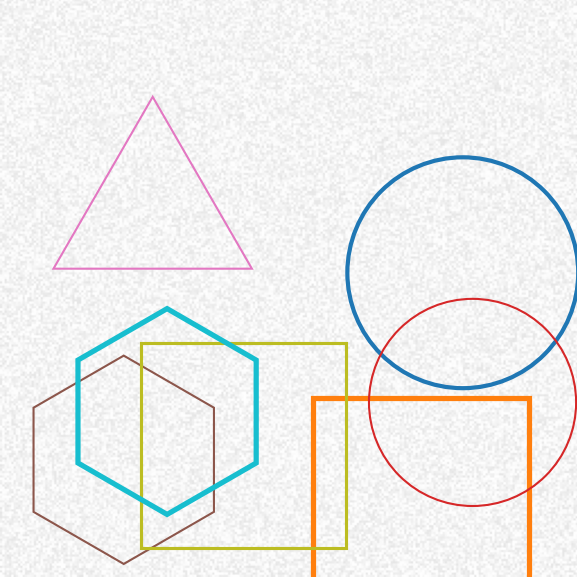[{"shape": "circle", "thickness": 2, "radius": 1.0, "center": [0.801, 0.527]}, {"shape": "square", "thickness": 2.5, "radius": 0.93, "center": [0.729, 0.123]}, {"shape": "circle", "thickness": 1, "radius": 0.9, "center": [0.818, 0.302]}, {"shape": "hexagon", "thickness": 1, "radius": 0.9, "center": [0.214, 0.203]}, {"shape": "triangle", "thickness": 1, "radius": 0.99, "center": [0.264, 0.633]}, {"shape": "square", "thickness": 1.5, "radius": 0.89, "center": [0.421, 0.227]}, {"shape": "hexagon", "thickness": 2.5, "radius": 0.89, "center": [0.289, 0.287]}]